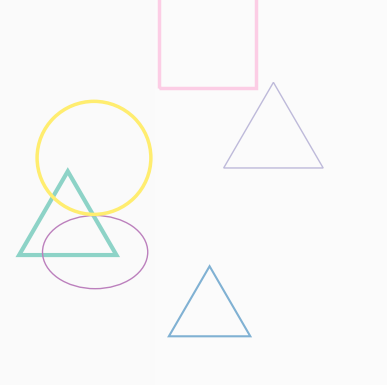[{"shape": "triangle", "thickness": 3, "radius": 0.72, "center": [0.175, 0.41]}, {"shape": "triangle", "thickness": 1, "radius": 0.74, "center": [0.706, 0.638]}, {"shape": "triangle", "thickness": 1.5, "radius": 0.61, "center": [0.541, 0.187]}, {"shape": "square", "thickness": 2.5, "radius": 0.63, "center": [0.535, 0.898]}, {"shape": "oval", "thickness": 1, "radius": 0.68, "center": [0.245, 0.345]}, {"shape": "circle", "thickness": 2.5, "radius": 0.73, "center": [0.243, 0.59]}]